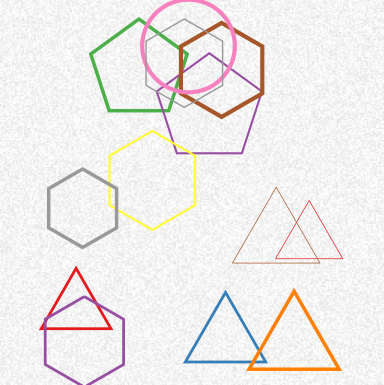[{"shape": "triangle", "thickness": 0.5, "radius": 0.5, "center": [0.803, 0.378]}, {"shape": "triangle", "thickness": 2, "radius": 0.52, "center": [0.198, 0.198]}, {"shape": "triangle", "thickness": 2, "radius": 0.6, "center": [0.586, 0.12]}, {"shape": "pentagon", "thickness": 2.5, "radius": 0.66, "center": [0.361, 0.819]}, {"shape": "hexagon", "thickness": 2, "radius": 0.59, "center": [0.219, 0.112]}, {"shape": "pentagon", "thickness": 1.5, "radius": 0.72, "center": [0.544, 0.718]}, {"shape": "triangle", "thickness": 2.5, "radius": 0.68, "center": [0.764, 0.109]}, {"shape": "hexagon", "thickness": 1.5, "radius": 0.64, "center": [0.396, 0.531]}, {"shape": "hexagon", "thickness": 3, "radius": 0.61, "center": [0.576, 0.818]}, {"shape": "triangle", "thickness": 0.5, "radius": 0.66, "center": [0.717, 0.382]}, {"shape": "circle", "thickness": 3, "radius": 0.6, "center": [0.49, 0.881]}, {"shape": "hexagon", "thickness": 1, "radius": 0.57, "center": [0.479, 0.836]}, {"shape": "hexagon", "thickness": 2.5, "radius": 0.51, "center": [0.215, 0.459]}]